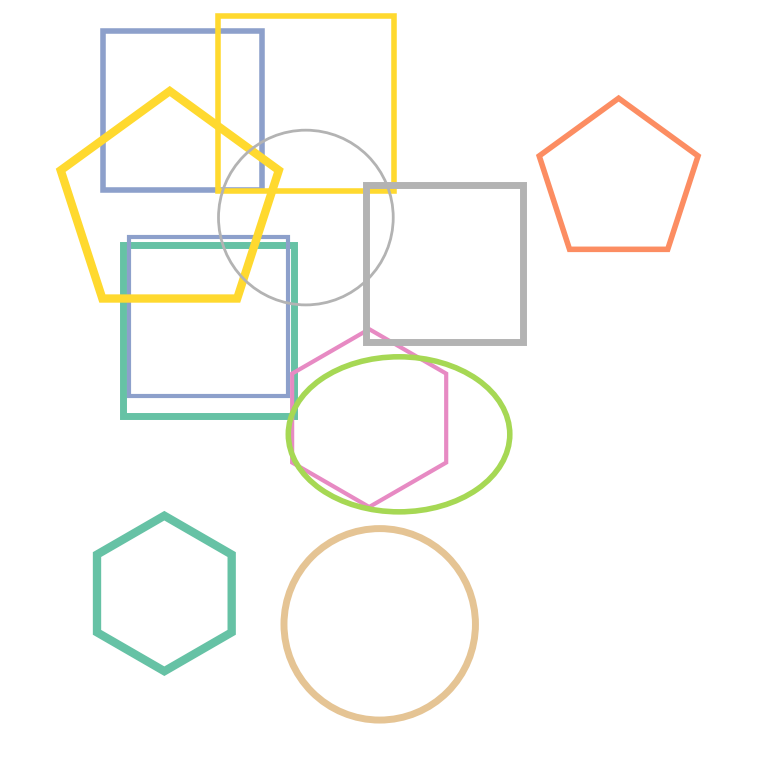[{"shape": "hexagon", "thickness": 3, "radius": 0.5, "center": [0.213, 0.229]}, {"shape": "square", "thickness": 2.5, "radius": 0.55, "center": [0.271, 0.57]}, {"shape": "pentagon", "thickness": 2, "radius": 0.54, "center": [0.803, 0.764]}, {"shape": "square", "thickness": 2, "radius": 0.52, "center": [0.237, 0.856]}, {"shape": "square", "thickness": 1.5, "radius": 0.51, "center": [0.271, 0.589]}, {"shape": "hexagon", "thickness": 1.5, "radius": 0.58, "center": [0.479, 0.457]}, {"shape": "oval", "thickness": 2, "radius": 0.72, "center": [0.518, 0.436]}, {"shape": "square", "thickness": 2, "radius": 0.57, "center": [0.397, 0.866]}, {"shape": "pentagon", "thickness": 3, "radius": 0.74, "center": [0.22, 0.733]}, {"shape": "circle", "thickness": 2.5, "radius": 0.62, "center": [0.493, 0.189]}, {"shape": "circle", "thickness": 1, "radius": 0.57, "center": [0.397, 0.717]}, {"shape": "square", "thickness": 2.5, "radius": 0.51, "center": [0.577, 0.657]}]